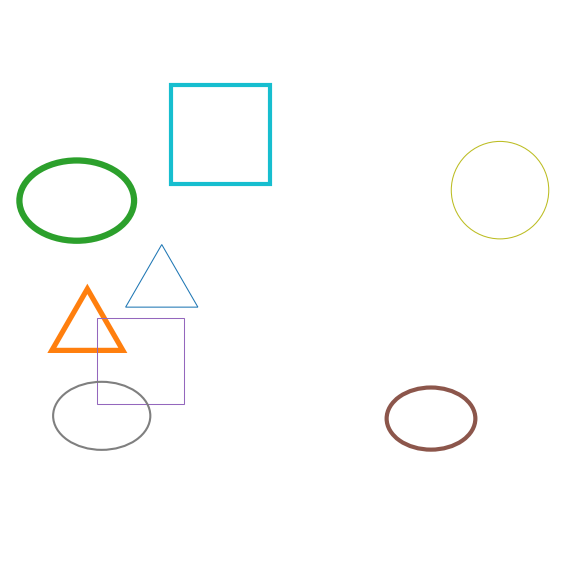[{"shape": "triangle", "thickness": 0.5, "radius": 0.36, "center": [0.28, 0.503]}, {"shape": "triangle", "thickness": 2.5, "radius": 0.35, "center": [0.151, 0.428]}, {"shape": "oval", "thickness": 3, "radius": 0.5, "center": [0.133, 0.652]}, {"shape": "square", "thickness": 0.5, "radius": 0.37, "center": [0.243, 0.374]}, {"shape": "oval", "thickness": 2, "radius": 0.38, "center": [0.746, 0.274]}, {"shape": "oval", "thickness": 1, "radius": 0.42, "center": [0.176, 0.279]}, {"shape": "circle", "thickness": 0.5, "radius": 0.42, "center": [0.866, 0.67]}, {"shape": "square", "thickness": 2, "radius": 0.43, "center": [0.382, 0.766]}]